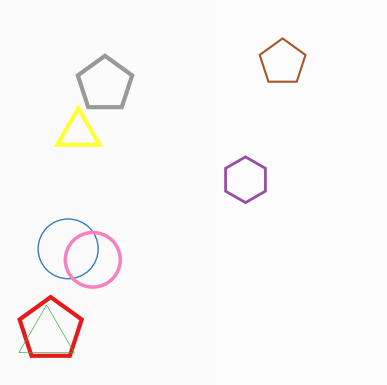[{"shape": "pentagon", "thickness": 3, "radius": 0.42, "center": [0.131, 0.144]}, {"shape": "circle", "thickness": 1, "radius": 0.39, "center": [0.176, 0.354]}, {"shape": "triangle", "thickness": 0.5, "radius": 0.41, "center": [0.12, 0.125]}, {"shape": "hexagon", "thickness": 2, "radius": 0.3, "center": [0.634, 0.533]}, {"shape": "triangle", "thickness": 3, "radius": 0.31, "center": [0.202, 0.656]}, {"shape": "pentagon", "thickness": 1.5, "radius": 0.31, "center": [0.729, 0.838]}, {"shape": "circle", "thickness": 2.5, "radius": 0.35, "center": [0.239, 0.325]}, {"shape": "pentagon", "thickness": 3, "radius": 0.37, "center": [0.271, 0.781]}]